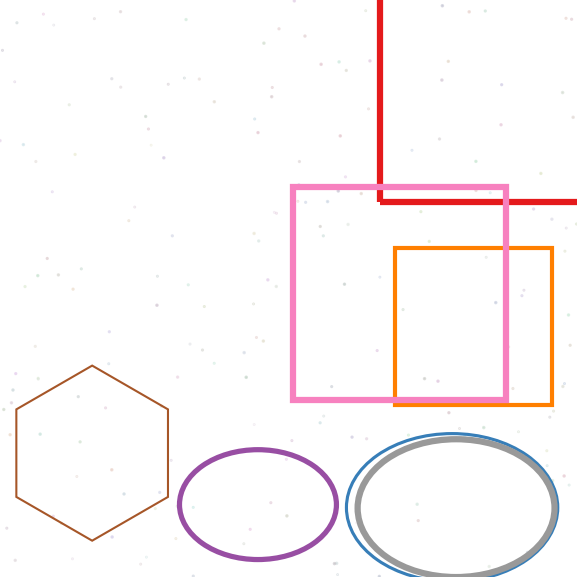[{"shape": "square", "thickness": 3, "radius": 0.92, "center": [0.842, 0.833]}, {"shape": "oval", "thickness": 1.5, "radius": 0.91, "center": [0.783, 0.12]}, {"shape": "oval", "thickness": 2.5, "radius": 0.68, "center": [0.447, 0.125]}, {"shape": "square", "thickness": 2, "radius": 0.68, "center": [0.82, 0.433]}, {"shape": "hexagon", "thickness": 1, "radius": 0.76, "center": [0.16, 0.214]}, {"shape": "square", "thickness": 3, "radius": 0.92, "center": [0.691, 0.491]}, {"shape": "oval", "thickness": 3, "radius": 0.85, "center": [0.79, 0.119]}]